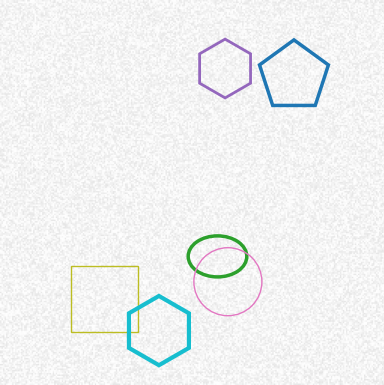[{"shape": "pentagon", "thickness": 2.5, "radius": 0.47, "center": [0.764, 0.802]}, {"shape": "oval", "thickness": 2.5, "radius": 0.38, "center": [0.565, 0.334]}, {"shape": "hexagon", "thickness": 2, "radius": 0.38, "center": [0.585, 0.822]}, {"shape": "circle", "thickness": 1, "radius": 0.44, "center": [0.592, 0.268]}, {"shape": "square", "thickness": 1, "radius": 0.43, "center": [0.271, 0.223]}, {"shape": "hexagon", "thickness": 3, "radius": 0.45, "center": [0.413, 0.141]}]